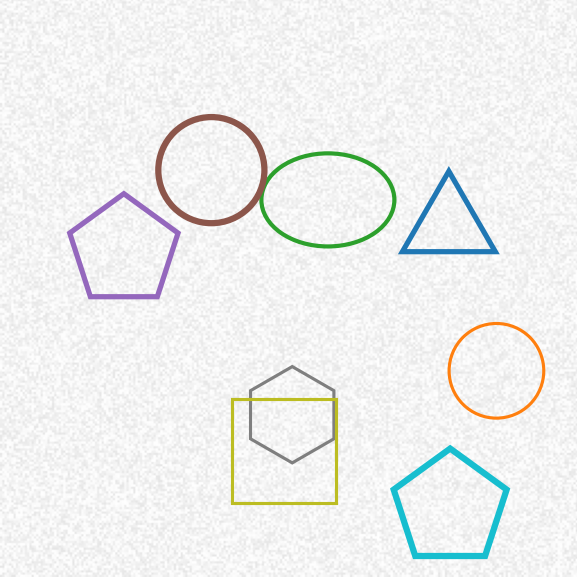[{"shape": "triangle", "thickness": 2.5, "radius": 0.46, "center": [0.777, 0.61]}, {"shape": "circle", "thickness": 1.5, "radius": 0.41, "center": [0.86, 0.357]}, {"shape": "oval", "thickness": 2, "radius": 0.58, "center": [0.568, 0.653]}, {"shape": "pentagon", "thickness": 2.5, "radius": 0.49, "center": [0.214, 0.565]}, {"shape": "circle", "thickness": 3, "radius": 0.46, "center": [0.366, 0.705]}, {"shape": "hexagon", "thickness": 1.5, "radius": 0.42, "center": [0.506, 0.281]}, {"shape": "square", "thickness": 1.5, "radius": 0.45, "center": [0.492, 0.219]}, {"shape": "pentagon", "thickness": 3, "radius": 0.51, "center": [0.78, 0.12]}]